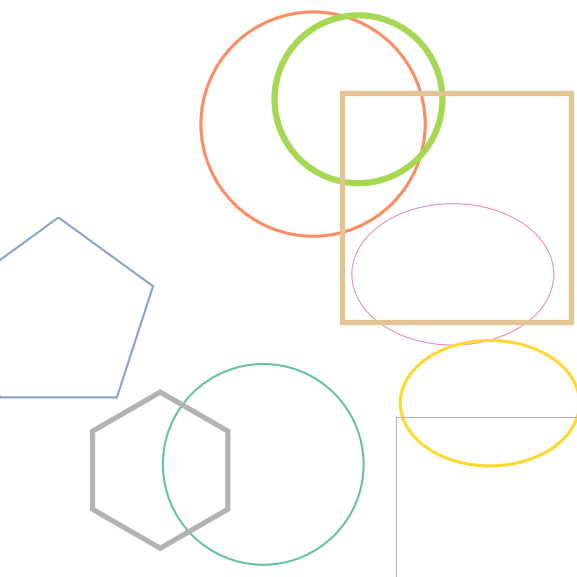[{"shape": "circle", "thickness": 1, "radius": 0.87, "center": [0.456, 0.195]}, {"shape": "circle", "thickness": 1.5, "radius": 0.97, "center": [0.542, 0.784]}, {"shape": "pentagon", "thickness": 1, "radius": 0.86, "center": [0.101, 0.45]}, {"shape": "oval", "thickness": 0.5, "radius": 0.87, "center": [0.784, 0.524]}, {"shape": "circle", "thickness": 3, "radius": 0.73, "center": [0.621, 0.827]}, {"shape": "oval", "thickness": 1.5, "radius": 0.78, "center": [0.848, 0.301]}, {"shape": "square", "thickness": 2.5, "radius": 0.99, "center": [0.79, 0.64]}, {"shape": "hexagon", "thickness": 2.5, "radius": 0.68, "center": [0.277, 0.185]}, {"shape": "square", "thickness": 0.5, "radius": 0.87, "center": [0.859, 0.103]}]